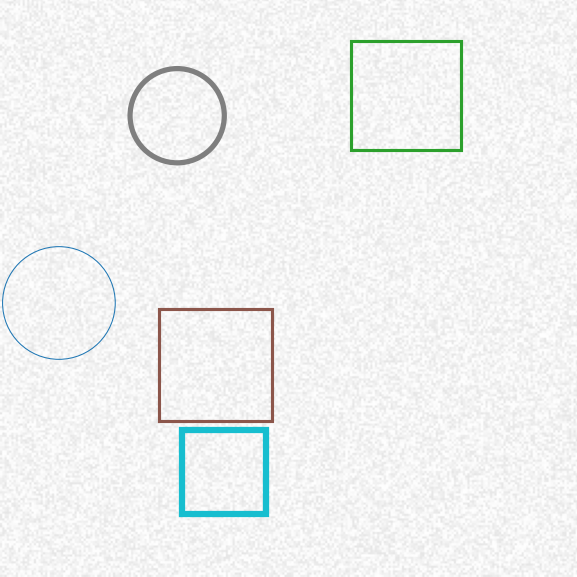[{"shape": "circle", "thickness": 0.5, "radius": 0.49, "center": [0.102, 0.474]}, {"shape": "square", "thickness": 1.5, "radius": 0.47, "center": [0.703, 0.834]}, {"shape": "square", "thickness": 1.5, "radius": 0.49, "center": [0.373, 0.367]}, {"shape": "circle", "thickness": 2.5, "radius": 0.41, "center": [0.307, 0.799]}, {"shape": "square", "thickness": 3, "radius": 0.36, "center": [0.388, 0.182]}]